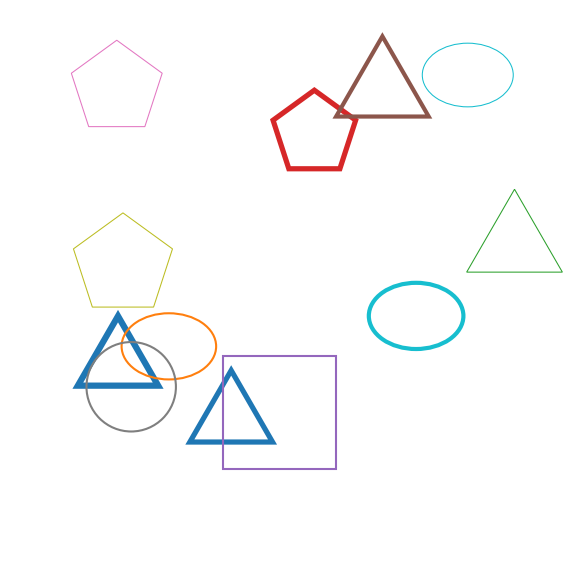[{"shape": "triangle", "thickness": 2.5, "radius": 0.41, "center": [0.4, 0.275]}, {"shape": "triangle", "thickness": 3, "radius": 0.4, "center": [0.204, 0.371]}, {"shape": "oval", "thickness": 1, "radius": 0.41, "center": [0.292, 0.399]}, {"shape": "triangle", "thickness": 0.5, "radius": 0.48, "center": [0.891, 0.576]}, {"shape": "pentagon", "thickness": 2.5, "radius": 0.38, "center": [0.544, 0.768]}, {"shape": "square", "thickness": 1, "radius": 0.49, "center": [0.484, 0.285]}, {"shape": "triangle", "thickness": 2, "radius": 0.46, "center": [0.662, 0.844]}, {"shape": "pentagon", "thickness": 0.5, "radius": 0.41, "center": [0.202, 0.847]}, {"shape": "circle", "thickness": 1, "radius": 0.39, "center": [0.227, 0.329]}, {"shape": "pentagon", "thickness": 0.5, "radius": 0.45, "center": [0.213, 0.54]}, {"shape": "oval", "thickness": 2, "radius": 0.41, "center": [0.721, 0.452]}, {"shape": "oval", "thickness": 0.5, "radius": 0.39, "center": [0.81, 0.869]}]